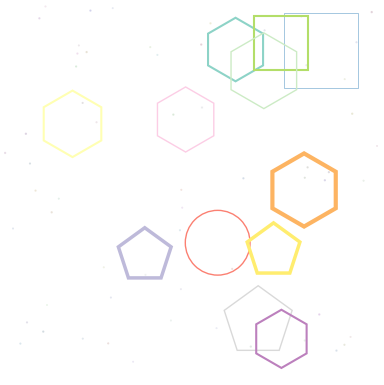[{"shape": "hexagon", "thickness": 1.5, "radius": 0.41, "center": [0.612, 0.871]}, {"shape": "hexagon", "thickness": 1.5, "radius": 0.43, "center": [0.188, 0.678]}, {"shape": "pentagon", "thickness": 2.5, "radius": 0.36, "center": [0.376, 0.336]}, {"shape": "circle", "thickness": 1, "radius": 0.42, "center": [0.565, 0.37]}, {"shape": "square", "thickness": 0.5, "radius": 0.49, "center": [0.834, 0.869]}, {"shape": "hexagon", "thickness": 3, "radius": 0.47, "center": [0.79, 0.507]}, {"shape": "square", "thickness": 1.5, "radius": 0.35, "center": [0.731, 0.888]}, {"shape": "hexagon", "thickness": 1, "radius": 0.42, "center": [0.482, 0.69]}, {"shape": "pentagon", "thickness": 1, "radius": 0.46, "center": [0.671, 0.165]}, {"shape": "hexagon", "thickness": 1.5, "radius": 0.38, "center": [0.731, 0.12]}, {"shape": "hexagon", "thickness": 1, "radius": 0.49, "center": [0.685, 0.816]}, {"shape": "pentagon", "thickness": 2.5, "radius": 0.36, "center": [0.71, 0.349]}]